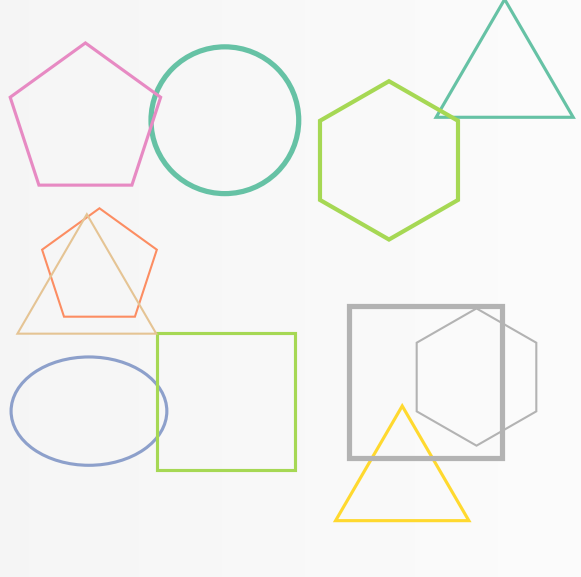[{"shape": "circle", "thickness": 2.5, "radius": 0.64, "center": [0.387, 0.791]}, {"shape": "triangle", "thickness": 1.5, "radius": 0.68, "center": [0.868, 0.864]}, {"shape": "pentagon", "thickness": 1, "radius": 0.52, "center": [0.171, 0.535]}, {"shape": "oval", "thickness": 1.5, "radius": 0.67, "center": [0.153, 0.287]}, {"shape": "pentagon", "thickness": 1.5, "radius": 0.68, "center": [0.147, 0.789]}, {"shape": "square", "thickness": 1.5, "radius": 0.59, "center": [0.389, 0.304]}, {"shape": "hexagon", "thickness": 2, "radius": 0.69, "center": [0.669, 0.721]}, {"shape": "triangle", "thickness": 1.5, "radius": 0.66, "center": [0.692, 0.164]}, {"shape": "triangle", "thickness": 1, "radius": 0.69, "center": [0.149, 0.49]}, {"shape": "square", "thickness": 2.5, "radius": 0.66, "center": [0.732, 0.338]}, {"shape": "hexagon", "thickness": 1, "radius": 0.59, "center": [0.82, 0.346]}]